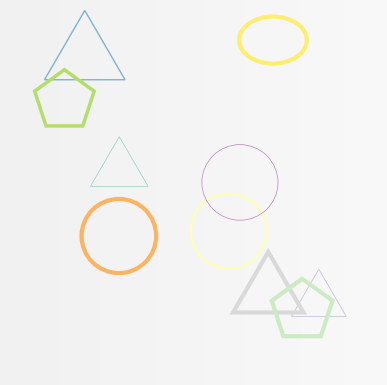[{"shape": "triangle", "thickness": 0.5, "radius": 0.43, "center": [0.308, 0.559]}, {"shape": "circle", "thickness": 1.5, "radius": 0.49, "center": [0.59, 0.4]}, {"shape": "triangle", "thickness": 0.5, "radius": 0.41, "center": [0.823, 0.219]}, {"shape": "triangle", "thickness": 1, "radius": 0.6, "center": [0.219, 0.853]}, {"shape": "circle", "thickness": 3, "radius": 0.48, "center": [0.307, 0.387]}, {"shape": "pentagon", "thickness": 2.5, "radius": 0.4, "center": [0.166, 0.738]}, {"shape": "triangle", "thickness": 3, "radius": 0.52, "center": [0.692, 0.241]}, {"shape": "circle", "thickness": 0.5, "radius": 0.49, "center": [0.619, 0.526]}, {"shape": "pentagon", "thickness": 3, "radius": 0.41, "center": [0.78, 0.193]}, {"shape": "oval", "thickness": 3, "radius": 0.44, "center": [0.704, 0.896]}]